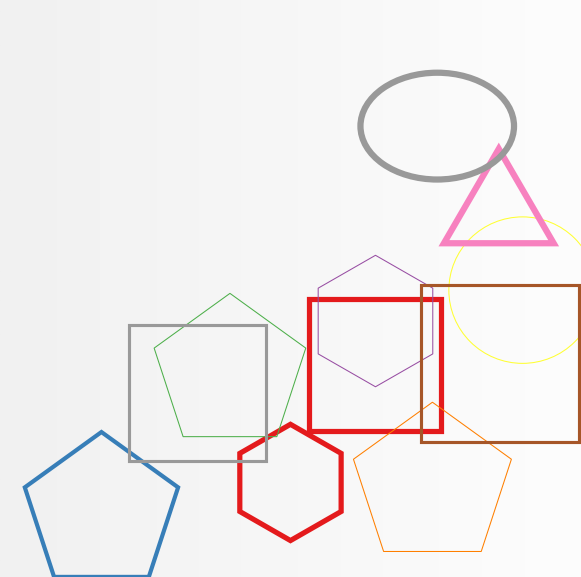[{"shape": "square", "thickness": 2.5, "radius": 0.57, "center": [0.645, 0.367]}, {"shape": "hexagon", "thickness": 2.5, "radius": 0.5, "center": [0.5, 0.164]}, {"shape": "pentagon", "thickness": 2, "radius": 0.69, "center": [0.175, 0.112]}, {"shape": "pentagon", "thickness": 0.5, "radius": 0.69, "center": [0.396, 0.354]}, {"shape": "hexagon", "thickness": 0.5, "radius": 0.57, "center": [0.646, 0.443]}, {"shape": "pentagon", "thickness": 0.5, "radius": 0.71, "center": [0.744, 0.16]}, {"shape": "circle", "thickness": 0.5, "radius": 0.63, "center": [0.899, 0.497]}, {"shape": "square", "thickness": 1.5, "radius": 0.68, "center": [0.86, 0.37]}, {"shape": "triangle", "thickness": 3, "radius": 0.54, "center": [0.858, 0.632]}, {"shape": "square", "thickness": 1.5, "radius": 0.59, "center": [0.339, 0.319]}, {"shape": "oval", "thickness": 3, "radius": 0.66, "center": [0.752, 0.781]}]